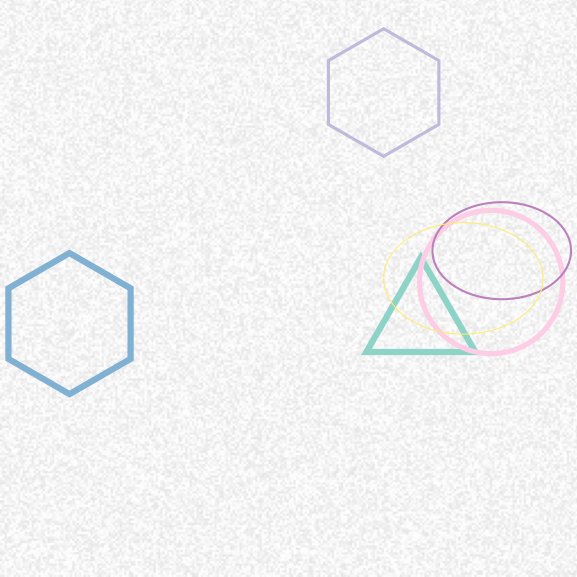[{"shape": "triangle", "thickness": 3, "radius": 0.54, "center": [0.729, 0.444]}, {"shape": "hexagon", "thickness": 1.5, "radius": 0.55, "center": [0.664, 0.839]}, {"shape": "hexagon", "thickness": 3, "radius": 0.61, "center": [0.12, 0.439]}, {"shape": "circle", "thickness": 2.5, "radius": 0.62, "center": [0.851, 0.511]}, {"shape": "oval", "thickness": 1, "radius": 0.6, "center": [0.869, 0.565]}, {"shape": "oval", "thickness": 0.5, "radius": 0.69, "center": [0.802, 0.517]}]